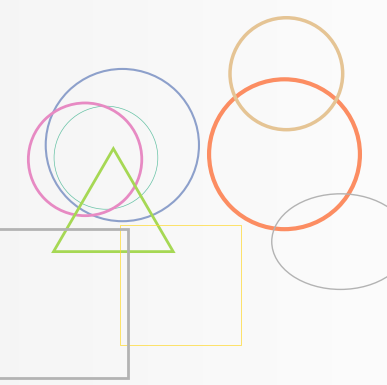[{"shape": "circle", "thickness": 0.5, "radius": 0.67, "center": [0.273, 0.59]}, {"shape": "circle", "thickness": 3, "radius": 0.97, "center": [0.734, 0.599]}, {"shape": "circle", "thickness": 1.5, "radius": 0.99, "center": [0.316, 0.623]}, {"shape": "circle", "thickness": 2, "radius": 0.73, "center": [0.22, 0.586]}, {"shape": "triangle", "thickness": 2, "radius": 0.89, "center": [0.293, 0.436]}, {"shape": "square", "thickness": 0.5, "radius": 0.78, "center": [0.465, 0.259]}, {"shape": "circle", "thickness": 2.5, "radius": 0.73, "center": [0.739, 0.809]}, {"shape": "oval", "thickness": 1, "radius": 0.89, "center": [0.879, 0.372]}, {"shape": "square", "thickness": 2, "radius": 0.97, "center": [0.138, 0.212]}]